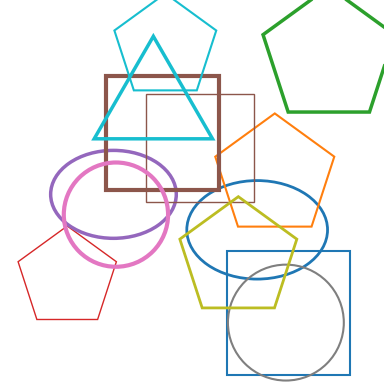[{"shape": "square", "thickness": 1.5, "radius": 0.8, "center": [0.75, 0.187]}, {"shape": "oval", "thickness": 2, "radius": 0.91, "center": [0.668, 0.403]}, {"shape": "pentagon", "thickness": 1.5, "radius": 0.81, "center": [0.714, 0.543]}, {"shape": "pentagon", "thickness": 2.5, "radius": 0.9, "center": [0.854, 0.854]}, {"shape": "pentagon", "thickness": 1, "radius": 0.67, "center": [0.175, 0.279]}, {"shape": "oval", "thickness": 2.5, "radius": 0.82, "center": [0.295, 0.495]}, {"shape": "square", "thickness": 3, "radius": 0.74, "center": [0.422, 0.654]}, {"shape": "square", "thickness": 1, "radius": 0.7, "center": [0.519, 0.615]}, {"shape": "circle", "thickness": 3, "radius": 0.68, "center": [0.301, 0.443]}, {"shape": "circle", "thickness": 1.5, "radius": 0.75, "center": [0.743, 0.162]}, {"shape": "pentagon", "thickness": 2, "radius": 0.8, "center": [0.619, 0.329]}, {"shape": "pentagon", "thickness": 1.5, "radius": 0.7, "center": [0.429, 0.878]}, {"shape": "triangle", "thickness": 2.5, "radius": 0.89, "center": [0.398, 0.728]}]